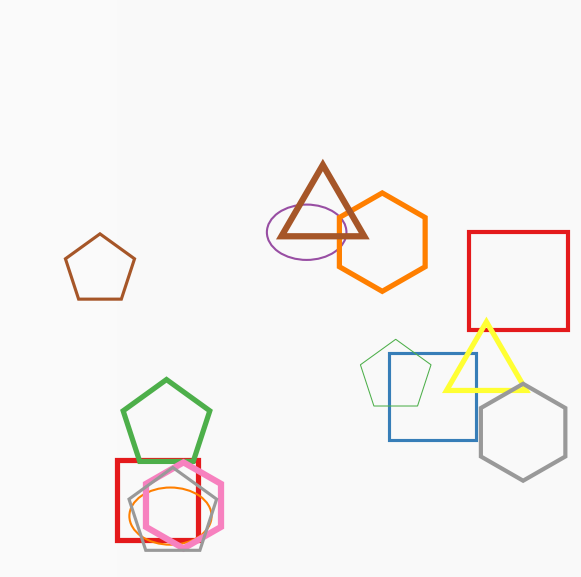[{"shape": "square", "thickness": 2, "radius": 0.43, "center": [0.892, 0.513]}, {"shape": "square", "thickness": 2.5, "radius": 0.35, "center": [0.271, 0.134]}, {"shape": "square", "thickness": 1.5, "radius": 0.38, "center": [0.744, 0.313]}, {"shape": "pentagon", "thickness": 0.5, "radius": 0.32, "center": [0.681, 0.348]}, {"shape": "pentagon", "thickness": 2.5, "radius": 0.39, "center": [0.286, 0.264]}, {"shape": "oval", "thickness": 1, "radius": 0.34, "center": [0.528, 0.597]}, {"shape": "oval", "thickness": 1, "radius": 0.35, "center": [0.293, 0.105]}, {"shape": "hexagon", "thickness": 2.5, "radius": 0.43, "center": [0.658, 0.58]}, {"shape": "triangle", "thickness": 2.5, "radius": 0.4, "center": [0.837, 0.363]}, {"shape": "pentagon", "thickness": 1.5, "radius": 0.31, "center": [0.172, 0.532]}, {"shape": "triangle", "thickness": 3, "radius": 0.41, "center": [0.555, 0.631]}, {"shape": "hexagon", "thickness": 3, "radius": 0.37, "center": [0.316, 0.124]}, {"shape": "hexagon", "thickness": 2, "radius": 0.42, "center": [0.9, 0.251]}, {"shape": "pentagon", "thickness": 1.5, "radius": 0.4, "center": [0.297, 0.11]}]